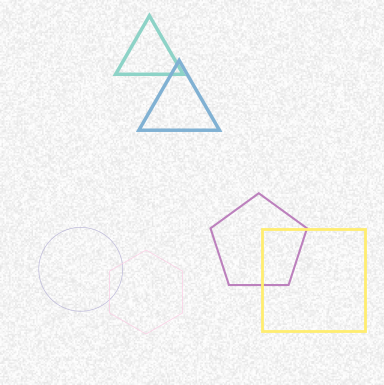[{"shape": "triangle", "thickness": 2.5, "radius": 0.51, "center": [0.388, 0.858]}, {"shape": "circle", "thickness": 0.5, "radius": 0.54, "center": [0.21, 0.301]}, {"shape": "triangle", "thickness": 2.5, "radius": 0.6, "center": [0.465, 0.722]}, {"shape": "hexagon", "thickness": 0.5, "radius": 0.55, "center": [0.379, 0.241]}, {"shape": "pentagon", "thickness": 1.5, "radius": 0.66, "center": [0.672, 0.366]}, {"shape": "square", "thickness": 2, "radius": 0.67, "center": [0.814, 0.273]}]